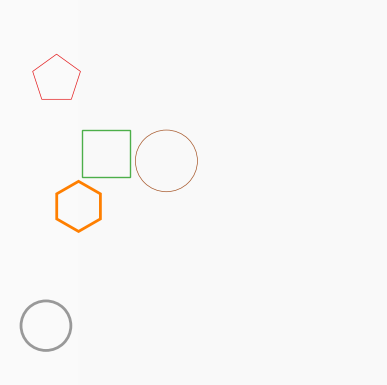[{"shape": "pentagon", "thickness": 0.5, "radius": 0.32, "center": [0.146, 0.794]}, {"shape": "square", "thickness": 1, "radius": 0.3, "center": [0.274, 0.601]}, {"shape": "hexagon", "thickness": 2, "radius": 0.33, "center": [0.203, 0.464]}, {"shape": "circle", "thickness": 0.5, "radius": 0.4, "center": [0.429, 0.582]}, {"shape": "circle", "thickness": 2, "radius": 0.32, "center": [0.119, 0.154]}]